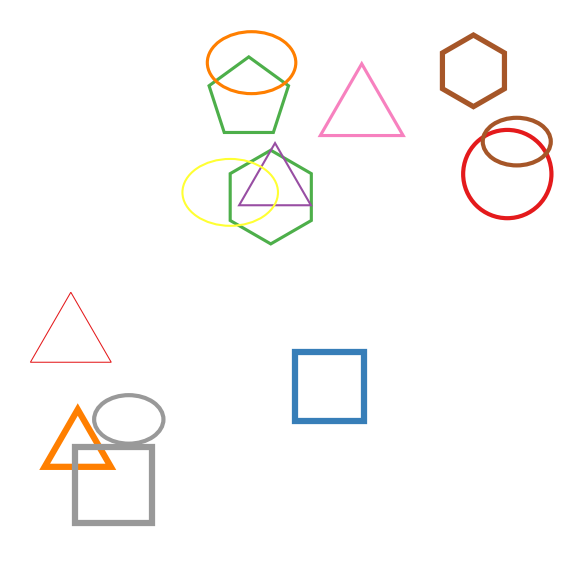[{"shape": "triangle", "thickness": 0.5, "radius": 0.4, "center": [0.123, 0.412]}, {"shape": "circle", "thickness": 2, "radius": 0.38, "center": [0.878, 0.698]}, {"shape": "square", "thickness": 3, "radius": 0.3, "center": [0.571, 0.33]}, {"shape": "pentagon", "thickness": 1.5, "radius": 0.36, "center": [0.431, 0.828]}, {"shape": "hexagon", "thickness": 1.5, "radius": 0.41, "center": [0.469, 0.658]}, {"shape": "triangle", "thickness": 1, "radius": 0.36, "center": [0.476, 0.68]}, {"shape": "triangle", "thickness": 3, "radius": 0.33, "center": [0.135, 0.224]}, {"shape": "oval", "thickness": 1.5, "radius": 0.38, "center": [0.436, 0.891]}, {"shape": "oval", "thickness": 1, "radius": 0.41, "center": [0.399, 0.666]}, {"shape": "hexagon", "thickness": 2.5, "radius": 0.31, "center": [0.82, 0.876]}, {"shape": "oval", "thickness": 2, "radius": 0.29, "center": [0.895, 0.754]}, {"shape": "triangle", "thickness": 1.5, "radius": 0.41, "center": [0.626, 0.806]}, {"shape": "square", "thickness": 3, "radius": 0.33, "center": [0.197, 0.159]}, {"shape": "oval", "thickness": 2, "radius": 0.3, "center": [0.223, 0.273]}]